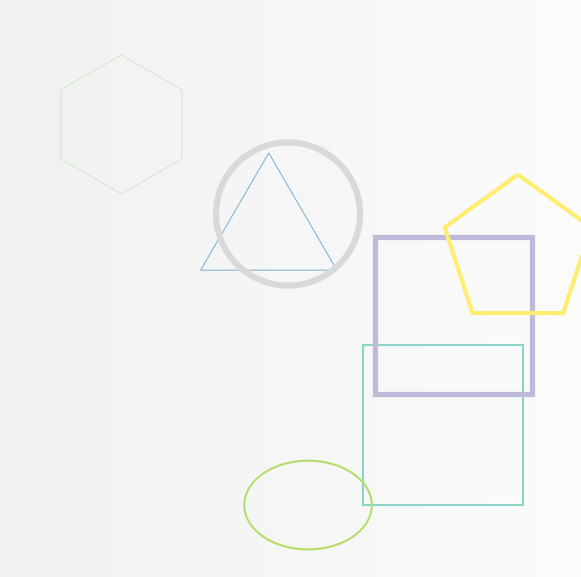[{"shape": "square", "thickness": 1, "radius": 0.69, "center": [0.762, 0.263]}, {"shape": "square", "thickness": 2.5, "radius": 0.68, "center": [0.781, 0.453]}, {"shape": "triangle", "thickness": 0.5, "radius": 0.68, "center": [0.462, 0.599]}, {"shape": "oval", "thickness": 1, "radius": 0.55, "center": [0.53, 0.125]}, {"shape": "circle", "thickness": 3, "radius": 0.62, "center": [0.496, 0.629]}, {"shape": "hexagon", "thickness": 0.5, "radius": 0.6, "center": [0.209, 0.784]}, {"shape": "pentagon", "thickness": 2, "radius": 0.66, "center": [0.891, 0.564]}]